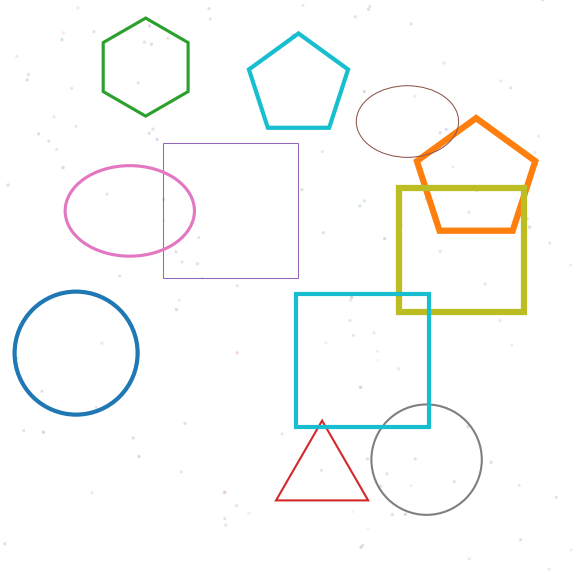[{"shape": "circle", "thickness": 2, "radius": 0.53, "center": [0.132, 0.388]}, {"shape": "pentagon", "thickness": 3, "radius": 0.54, "center": [0.824, 0.687]}, {"shape": "hexagon", "thickness": 1.5, "radius": 0.42, "center": [0.252, 0.883]}, {"shape": "triangle", "thickness": 1, "radius": 0.46, "center": [0.558, 0.179]}, {"shape": "square", "thickness": 0.5, "radius": 0.59, "center": [0.399, 0.635]}, {"shape": "oval", "thickness": 0.5, "radius": 0.44, "center": [0.706, 0.789]}, {"shape": "oval", "thickness": 1.5, "radius": 0.56, "center": [0.225, 0.634]}, {"shape": "circle", "thickness": 1, "radius": 0.48, "center": [0.739, 0.203]}, {"shape": "square", "thickness": 3, "radius": 0.54, "center": [0.799, 0.566]}, {"shape": "square", "thickness": 2, "radius": 0.57, "center": [0.627, 0.375]}, {"shape": "pentagon", "thickness": 2, "radius": 0.45, "center": [0.517, 0.851]}]